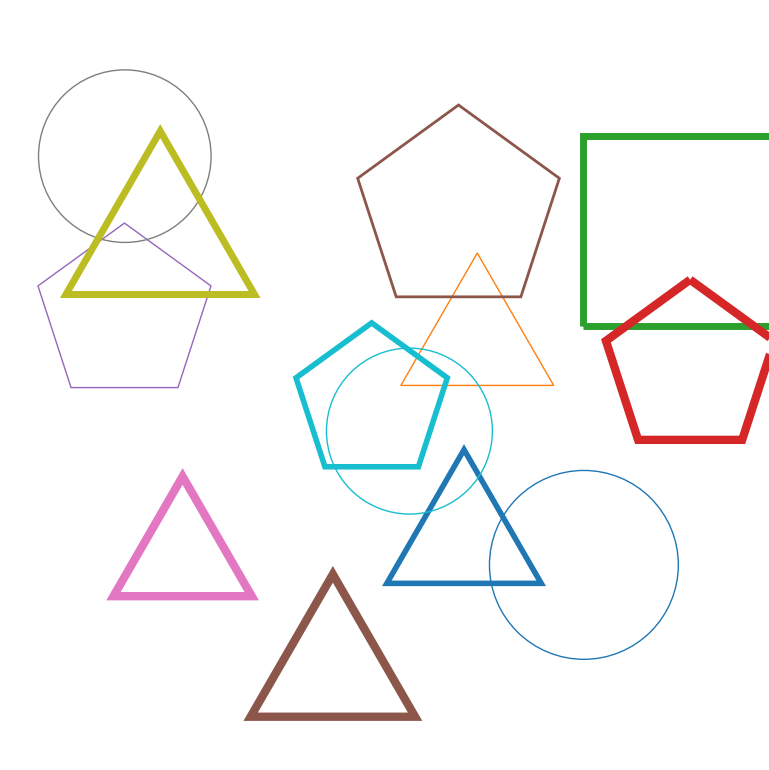[{"shape": "circle", "thickness": 0.5, "radius": 0.61, "center": [0.758, 0.266]}, {"shape": "triangle", "thickness": 2, "radius": 0.58, "center": [0.603, 0.3]}, {"shape": "triangle", "thickness": 0.5, "radius": 0.57, "center": [0.62, 0.557]}, {"shape": "square", "thickness": 2.5, "radius": 0.62, "center": [0.88, 0.7]}, {"shape": "pentagon", "thickness": 3, "radius": 0.57, "center": [0.896, 0.522]}, {"shape": "pentagon", "thickness": 0.5, "radius": 0.59, "center": [0.162, 0.592]}, {"shape": "triangle", "thickness": 3, "radius": 0.62, "center": [0.432, 0.131]}, {"shape": "pentagon", "thickness": 1, "radius": 0.69, "center": [0.595, 0.726]}, {"shape": "triangle", "thickness": 3, "radius": 0.52, "center": [0.237, 0.278]}, {"shape": "circle", "thickness": 0.5, "radius": 0.56, "center": [0.162, 0.797]}, {"shape": "triangle", "thickness": 2.5, "radius": 0.71, "center": [0.208, 0.688]}, {"shape": "pentagon", "thickness": 2, "radius": 0.52, "center": [0.483, 0.477]}, {"shape": "circle", "thickness": 0.5, "radius": 0.54, "center": [0.532, 0.44]}]